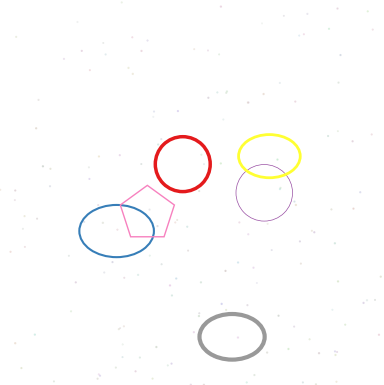[{"shape": "circle", "thickness": 2.5, "radius": 0.36, "center": [0.475, 0.574]}, {"shape": "oval", "thickness": 1.5, "radius": 0.48, "center": [0.303, 0.4]}, {"shape": "circle", "thickness": 0.5, "radius": 0.37, "center": [0.686, 0.499]}, {"shape": "oval", "thickness": 2, "radius": 0.4, "center": [0.7, 0.594]}, {"shape": "pentagon", "thickness": 1, "radius": 0.37, "center": [0.383, 0.445]}, {"shape": "oval", "thickness": 3, "radius": 0.42, "center": [0.603, 0.125]}]